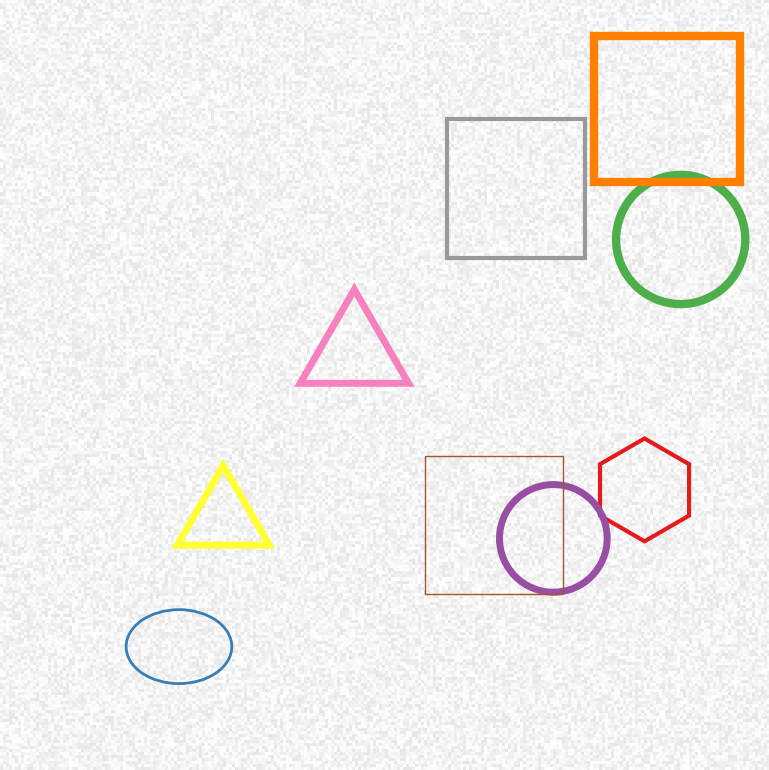[{"shape": "hexagon", "thickness": 1.5, "radius": 0.33, "center": [0.837, 0.364]}, {"shape": "oval", "thickness": 1, "radius": 0.34, "center": [0.232, 0.16]}, {"shape": "circle", "thickness": 3, "radius": 0.42, "center": [0.884, 0.689]}, {"shape": "circle", "thickness": 2.5, "radius": 0.35, "center": [0.719, 0.301]}, {"shape": "square", "thickness": 3, "radius": 0.47, "center": [0.866, 0.859]}, {"shape": "triangle", "thickness": 2.5, "radius": 0.34, "center": [0.29, 0.327]}, {"shape": "square", "thickness": 0.5, "radius": 0.45, "center": [0.642, 0.319]}, {"shape": "triangle", "thickness": 2.5, "radius": 0.41, "center": [0.46, 0.543]}, {"shape": "square", "thickness": 1.5, "radius": 0.45, "center": [0.67, 0.755]}]